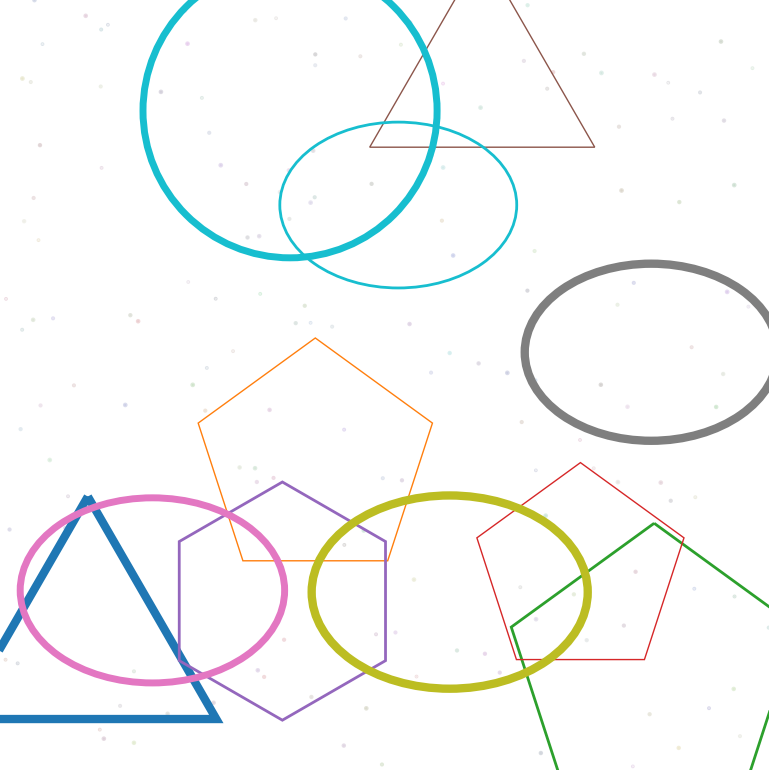[{"shape": "triangle", "thickness": 3, "radius": 0.96, "center": [0.114, 0.163]}, {"shape": "pentagon", "thickness": 0.5, "radius": 0.8, "center": [0.409, 0.401]}, {"shape": "pentagon", "thickness": 1, "radius": 0.98, "center": [0.85, 0.125]}, {"shape": "pentagon", "thickness": 0.5, "radius": 0.71, "center": [0.754, 0.258]}, {"shape": "hexagon", "thickness": 1, "radius": 0.77, "center": [0.367, 0.219]}, {"shape": "triangle", "thickness": 0.5, "radius": 0.84, "center": [0.626, 0.893]}, {"shape": "oval", "thickness": 2.5, "radius": 0.86, "center": [0.198, 0.233]}, {"shape": "oval", "thickness": 3, "radius": 0.82, "center": [0.846, 0.543]}, {"shape": "oval", "thickness": 3, "radius": 0.9, "center": [0.584, 0.231]}, {"shape": "circle", "thickness": 2.5, "radius": 0.95, "center": [0.377, 0.856]}, {"shape": "oval", "thickness": 1, "radius": 0.77, "center": [0.517, 0.734]}]